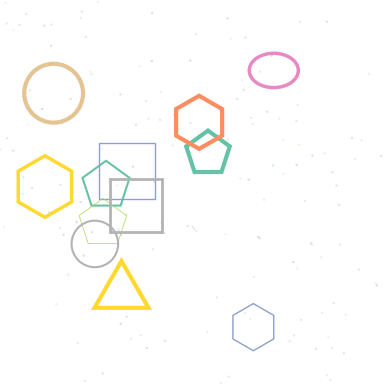[{"shape": "pentagon", "thickness": 1.5, "radius": 0.32, "center": [0.275, 0.518]}, {"shape": "pentagon", "thickness": 3, "radius": 0.3, "center": [0.54, 0.601]}, {"shape": "hexagon", "thickness": 3, "radius": 0.34, "center": [0.517, 0.682]}, {"shape": "square", "thickness": 1, "radius": 0.36, "center": [0.33, 0.556]}, {"shape": "hexagon", "thickness": 1, "radius": 0.31, "center": [0.658, 0.15]}, {"shape": "oval", "thickness": 2.5, "radius": 0.32, "center": [0.711, 0.817]}, {"shape": "pentagon", "thickness": 0.5, "radius": 0.32, "center": [0.267, 0.42]}, {"shape": "triangle", "thickness": 3, "radius": 0.41, "center": [0.316, 0.241]}, {"shape": "hexagon", "thickness": 2.5, "radius": 0.4, "center": [0.117, 0.515]}, {"shape": "circle", "thickness": 3, "radius": 0.38, "center": [0.139, 0.758]}, {"shape": "square", "thickness": 2, "radius": 0.34, "center": [0.353, 0.466]}, {"shape": "circle", "thickness": 1.5, "radius": 0.3, "center": [0.246, 0.366]}]